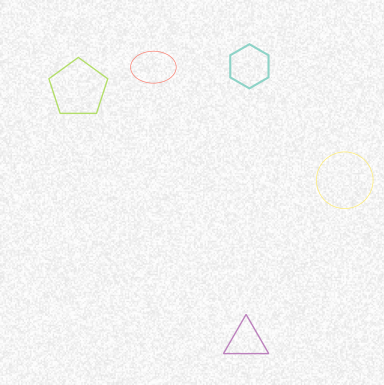[{"shape": "hexagon", "thickness": 1.5, "radius": 0.29, "center": [0.648, 0.828]}, {"shape": "oval", "thickness": 0.5, "radius": 0.3, "center": [0.398, 0.825]}, {"shape": "pentagon", "thickness": 1, "radius": 0.4, "center": [0.203, 0.771]}, {"shape": "triangle", "thickness": 1, "radius": 0.34, "center": [0.639, 0.115]}, {"shape": "circle", "thickness": 0.5, "radius": 0.37, "center": [0.895, 0.532]}]